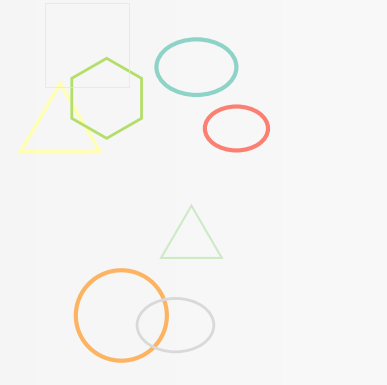[{"shape": "oval", "thickness": 3, "radius": 0.52, "center": [0.507, 0.826]}, {"shape": "triangle", "thickness": 2.5, "radius": 0.59, "center": [0.155, 0.666]}, {"shape": "oval", "thickness": 3, "radius": 0.41, "center": [0.61, 0.666]}, {"shape": "circle", "thickness": 3, "radius": 0.59, "center": [0.313, 0.181]}, {"shape": "hexagon", "thickness": 2, "radius": 0.52, "center": [0.275, 0.745]}, {"shape": "oval", "thickness": 2, "radius": 0.5, "center": [0.453, 0.155]}, {"shape": "triangle", "thickness": 1.5, "radius": 0.45, "center": [0.494, 0.375]}, {"shape": "square", "thickness": 0.5, "radius": 0.54, "center": [0.225, 0.883]}]